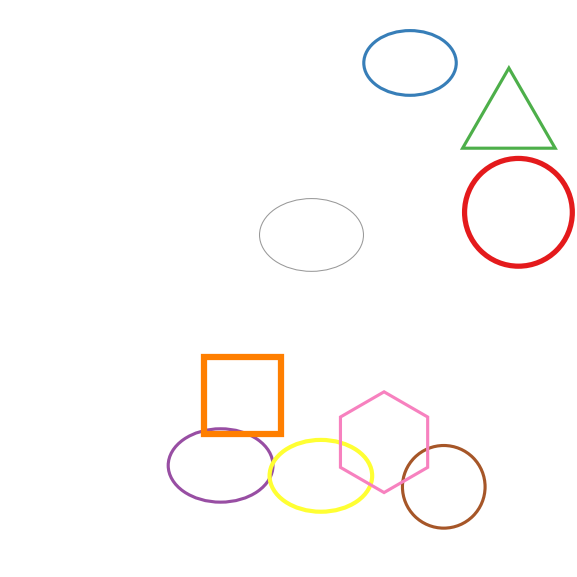[{"shape": "circle", "thickness": 2.5, "radius": 0.47, "center": [0.898, 0.631]}, {"shape": "oval", "thickness": 1.5, "radius": 0.4, "center": [0.71, 0.89]}, {"shape": "triangle", "thickness": 1.5, "radius": 0.46, "center": [0.881, 0.789]}, {"shape": "oval", "thickness": 1.5, "radius": 0.45, "center": [0.382, 0.193]}, {"shape": "square", "thickness": 3, "radius": 0.34, "center": [0.42, 0.315]}, {"shape": "oval", "thickness": 2, "radius": 0.44, "center": [0.556, 0.175]}, {"shape": "circle", "thickness": 1.5, "radius": 0.36, "center": [0.768, 0.156]}, {"shape": "hexagon", "thickness": 1.5, "radius": 0.44, "center": [0.665, 0.233]}, {"shape": "oval", "thickness": 0.5, "radius": 0.45, "center": [0.539, 0.592]}]